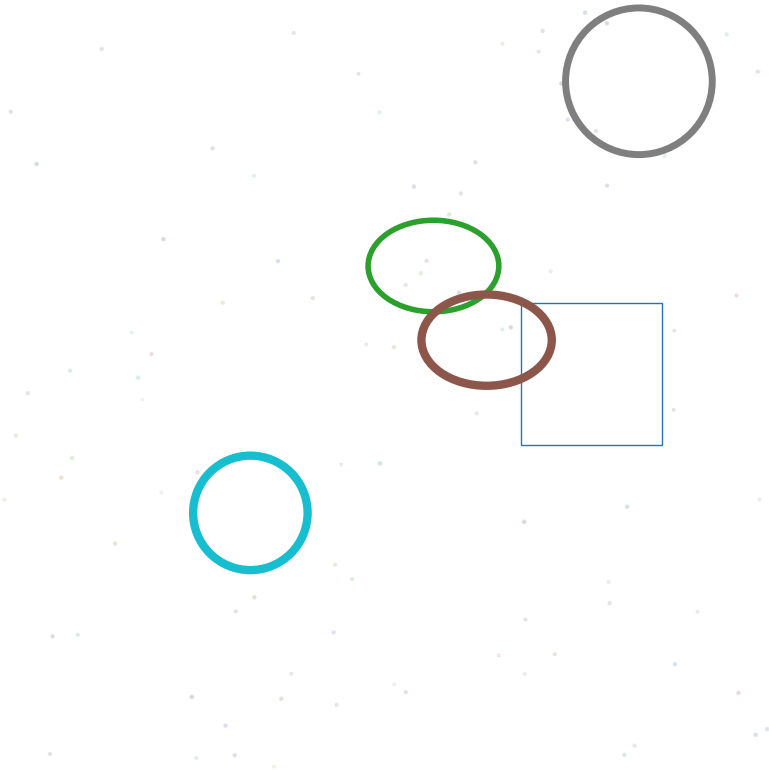[{"shape": "square", "thickness": 0.5, "radius": 0.46, "center": [0.768, 0.514]}, {"shape": "oval", "thickness": 2, "radius": 0.42, "center": [0.563, 0.655]}, {"shape": "oval", "thickness": 3, "radius": 0.42, "center": [0.632, 0.558]}, {"shape": "circle", "thickness": 2.5, "radius": 0.48, "center": [0.83, 0.894]}, {"shape": "circle", "thickness": 3, "radius": 0.37, "center": [0.325, 0.334]}]